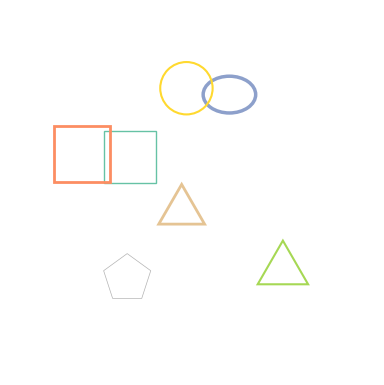[{"shape": "square", "thickness": 1, "radius": 0.34, "center": [0.338, 0.593]}, {"shape": "square", "thickness": 2, "radius": 0.36, "center": [0.213, 0.599]}, {"shape": "oval", "thickness": 2.5, "radius": 0.34, "center": [0.596, 0.754]}, {"shape": "triangle", "thickness": 1.5, "radius": 0.38, "center": [0.735, 0.299]}, {"shape": "circle", "thickness": 1.5, "radius": 0.34, "center": [0.484, 0.771]}, {"shape": "triangle", "thickness": 2, "radius": 0.34, "center": [0.472, 0.452]}, {"shape": "pentagon", "thickness": 0.5, "radius": 0.32, "center": [0.33, 0.277]}]